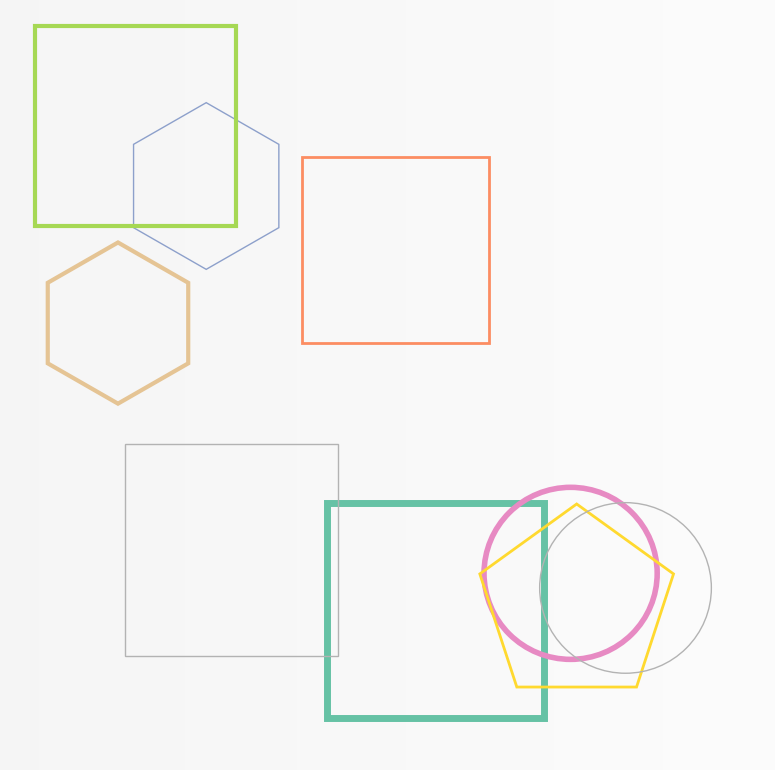[{"shape": "square", "thickness": 2.5, "radius": 0.7, "center": [0.562, 0.207]}, {"shape": "square", "thickness": 1, "radius": 0.6, "center": [0.51, 0.675]}, {"shape": "hexagon", "thickness": 0.5, "radius": 0.54, "center": [0.266, 0.758]}, {"shape": "circle", "thickness": 2, "radius": 0.56, "center": [0.736, 0.255]}, {"shape": "square", "thickness": 1.5, "radius": 0.65, "center": [0.175, 0.836]}, {"shape": "pentagon", "thickness": 1, "radius": 0.66, "center": [0.744, 0.214]}, {"shape": "hexagon", "thickness": 1.5, "radius": 0.52, "center": [0.152, 0.58]}, {"shape": "circle", "thickness": 0.5, "radius": 0.55, "center": [0.807, 0.236]}, {"shape": "square", "thickness": 0.5, "radius": 0.69, "center": [0.298, 0.286]}]